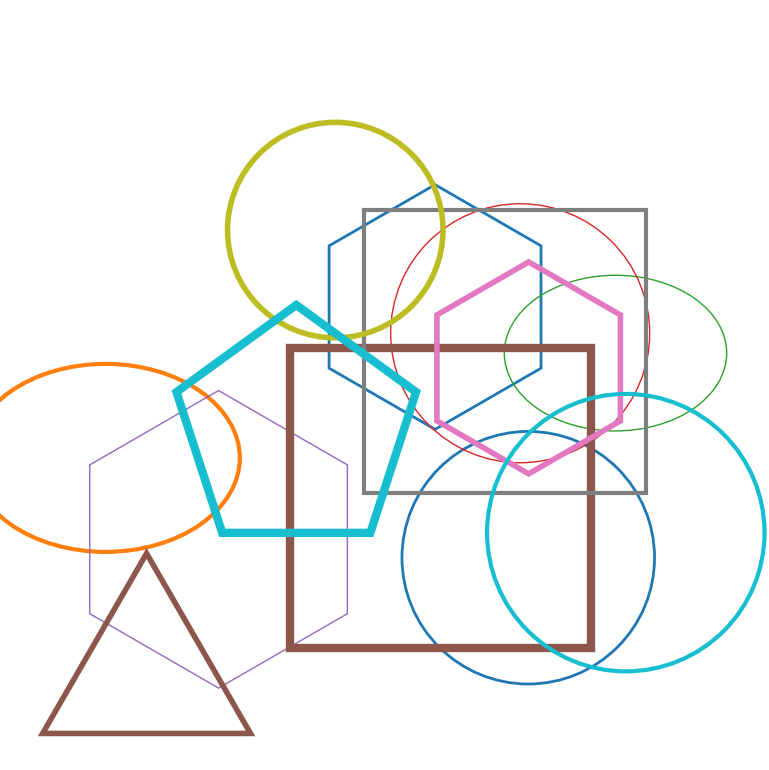[{"shape": "circle", "thickness": 1, "radius": 0.82, "center": [0.686, 0.276]}, {"shape": "hexagon", "thickness": 1, "radius": 0.79, "center": [0.565, 0.601]}, {"shape": "oval", "thickness": 1.5, "radius": 0.87, "center": [0.137, 0.405]}, {"shape": "oval", "thickness": 0.5, "radius": 0.72, "center": [0.799, 0.541]}, {"shape": "circle", "thickness": 0.5, "radius": 0.84, "center": [0.676, 0.567]}, {"shape": "hexagon", "thickness": 0.5, "radius": 0.97, "center": [0.284, 0.3]}, {"shape": "triangle", "thickness": 2, "radius": 0.78, "center": [0.19, 0.125]}, {"shape": "square", "thickness": 3, "radius": 0.98, "center": [0.572, 0.353]}, {"shape": "hexagon", "thickness": 2, "radius": 0.69, "center": [0.687, 0.522]}, {"shape": "square", "thickness": 1.5, "radius": 0.92, "center": [0.655, 0.544]}, {"shape": "circle", "thickness": 2, "radius": 0.7, "center": [0.435, 0.701]}, {"shape": "pentagon", "thickness": 3, "radius": 0.82, "center": [0.385, 0.44]}, {"shape": "circle", "thickness": 1.5, "radius": 0.9, "center": [0.813, 0.308]}]